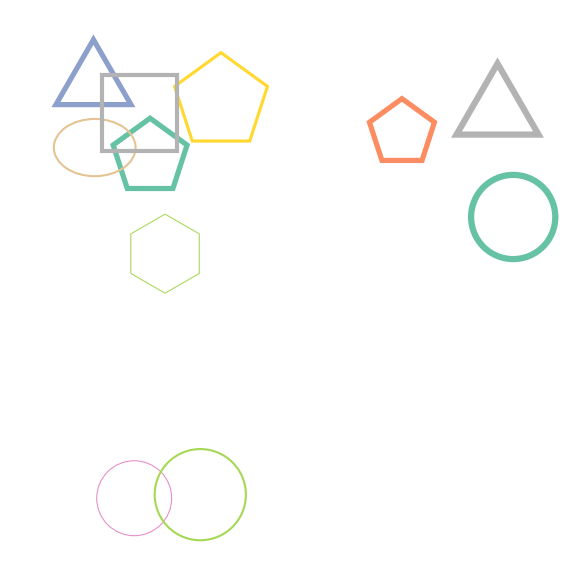[{"shape": "circle", "thickness": 3, "radius": 0.36, "center": [0.889, 0.623]}, {"shape": "pentagon", "thickness": 2.5, "radius": 0.34, "center": [0.26, 0.727]}, {"shape": "pentagon", "thickness": 2.5, "radius": 0.3, "center": [0.696, 0.769]}, {"shape": "triangle", "thickness": 2.5, "radius": 0.37, "center": [0.162, 0.855]}, {"shape": "circle", "thickness": 0.5, "radius": 0.32, "center": [0.232, 0.136]}, {"shape": "circle", "thickness": 1, "radius": 0.39, "center": [0.347, 0.143]}, {"shape": "hexagon", "thickness": 0.5, "radius": 0.34, "center": [0.286, 0.56]}, {"shape": "pentagon", "thickness": 1.5, "radius": 0.42, "center": [0.383, 0.823]}, {"shape": "oval", "thickness": 1, "radius": 0.35, "center": [0.164, 0.744]}, {"shape": "triangle", "thickness": 3, "radius": 0.41, "center": [0.862, 0.807]}, {"shape": "square", "thickness": 2, "radius": 0.33, "center": [0.242, 0.803]}]